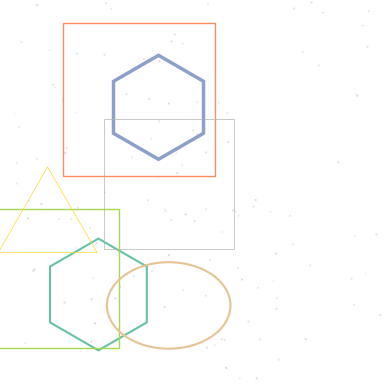[{"shape": "hexagon", "thickness": 1.5, "radius": 0.73, "center": [0.256, 0.235]}, {"shape": "square", "thickness": 1, "radius": 0.99, "center": [0.361, 0.741]}, {"shape": "hexagon", "thickness": 2.5, "radius": 0.68, "center": [0.412, 0.721]}, {"shape": "square", "thickness": 1, "radius": 0.9, "center": [0.129, 0.277]}, {"shape": "triangle", "thickness": 0.5, "radius": 0.74, "center": [0.124, 0.418]}, {"shape": "oval", "thickness": 1.5, "radius": 0.8, "center": [0.438, 0.207]}, {"shape": "square", "thickness": 0.5, "radius": 0.84, "center": [0.438, 0.523]}]